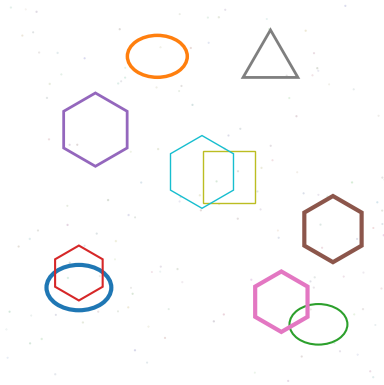[{"shape": "oval", "thickness": 3, "radius": 0.42, "center": [0.205, 0.253]}, {"shape": "oval", "thickness": 2.5, "radius": 0.39, "center": [0.409, 0.854]}, {"shape": "oval", "thickness": 1.5, "radius": 0.38, "center": [0.827, 0.158]}, {"shape": "hexagon", "thickness": 1.5, "radius": 0.36, "center": [0.205, 0.291]}, {"shape": "hexagon", "thickness": 2, "radius": 0.48, "center": [0.248, 0.663]}, {"shape": "hexagon", "thickness": 3, "radius": 0.43, "center": [0.865, 0.405]}, {"shape": "hexagon", "thickness": 3, "radius": 0.39, "center": [0.731, 0.216]}, {"shape": "triangle", "thickness": 2, "radius": 0.41, "center": [0.703, 0.84]}, {"shape": "square", "thickness": 1, "radius": 0.34, "center": [0.594, 0.54]}, {"shape": "hexagon", "thickness": 1, "radius": 0.47, "center": [0.525, 0.553]}]